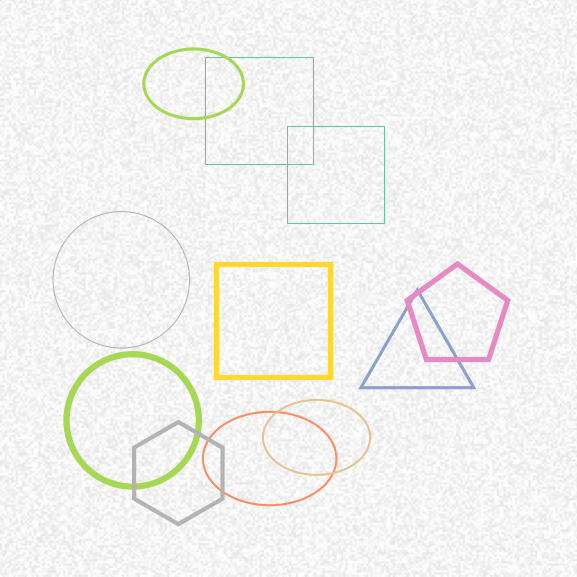[{"shape": "square", "thickness": 0.5, "radius": 0.42, "center": [0.581, 0.697]}, {"shape": "square", "thickness": 0.5, "radius": 0.46, "center": [0.448, 0.807]}, {"shape": "oval", "thickness": 1, "radius": 0.58, "center": [0.467, 0.205]}, {"shape": "triangle", "thickness": 1.5, "radius": 0.56, "center": [0.723, 0.384]}, {"shape": "pentagon", "thickness": 2.5, "radius": 0.46, "center": [0.792, 0.451]}, {"shape": "circle", "thickness": 3, "radius": 0.57, "center": [0.23, 0.271]}, {"shape": "oval", "thickness": 1.5, "radius": 0.43, "center": [0.335, 0.854]}, {"shape": "square", "thickness": 2.5, "radius": 0.49, "center": [0.472, 0.444]}, {"shape": "oval", "thickness": 1, "radius": 0.46, "center": [0.548, 0.242]}, {"shape": "hexagon", "thickness": 2, "radius": 0.44, "center": [0.309, 0.18]}, {"shape": "circle", "thickness": 0.5, "radius": 0.59, "center": [0.21, 0.515]}]